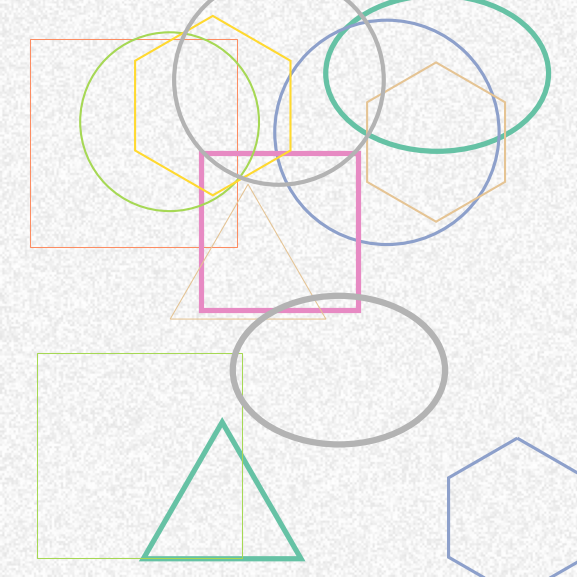[{"shape": "triangle", "thickness": 2.5, "radius": 0.79, "center": [0.385, 0.11]}, {"shape": "oval", "thickness": 2.5, "radius": 0.96, "center": [0.757, 0.872]}, {"shape": "square", "thickness": 0.5, "radius": 0.9, "center": [0.232, 0.752]}, {"shape": "hexagon", "thickness": 1.5, "radius": 0.69, "center": [0.896, 0.103]}, {"shape": "circle", "thickness": 1.5, "radius": 0.97, "center": [0.67, 0.77]}, {"shape": "square", "thickness": 2.5, "radius": 0.68, "center": [0.484, 0.598]}, {"shape": "circle", "thickness": 1, "radius": 0.77, "center": [0.294, 0.788]}, {"shape": "square", "thickness": 0.5, "radius": 0.89, "center": [0.242, 0.21]}, {"shape": "hexagon", "thickness": 1, "radius": 0.78, "center": [0.368, 0.816]}, {"shape": "triangle", "thickness": 0.5, "radius": 0.78, "center": [0.43, 0.524]}, {"shape": "hexagon", "thickness": 1, "radius": 0.69, "center": [0.755, 0.753]}, {"shape": "circle", "thickness": 2, "radius": 0.91, "center": [0.483, 0.861]}, {"shape": "oval", "thickness": 3, "radius": 0.92, "center": [0.587, 0.358]}]